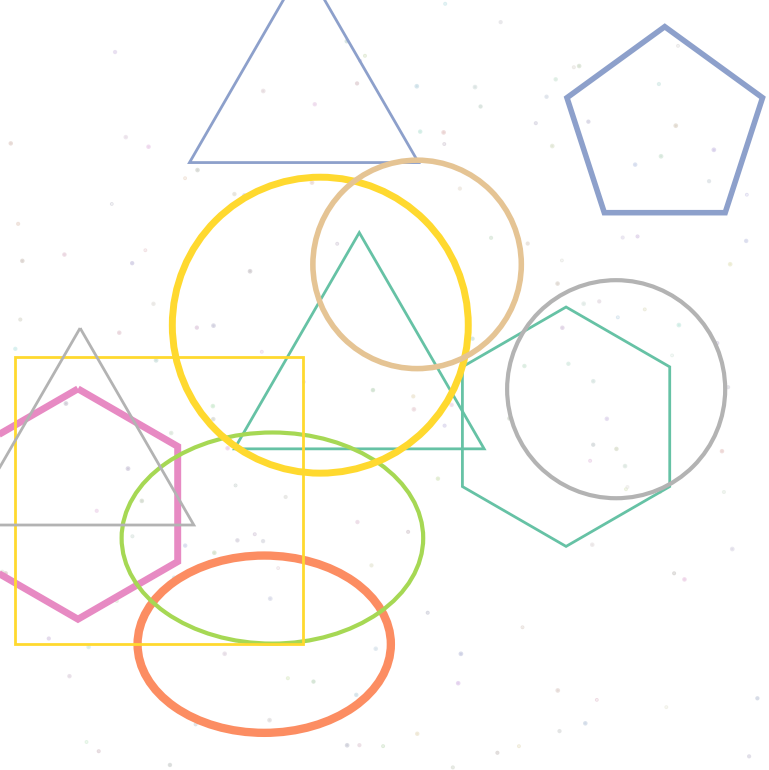[{"shape": "hexagon", "thickness": 1, "radius": 0.78, "center": [0.735, 0.446]}, {"shape": "triangle", "thickness": 1, "radius": 0.94, "center": [0.467, 0.511]}, {"shape": "oval", "thickness": 3, "radius": 0.82, "center": [0.343, 0.163]}, {"shape": "pentagon", "thickness": 2, "radius": 0.67, "center": [0.863, 0.832]}, {"shape": "triangle", "thickness": 1, "radius": 0.86, "center": [0.395, 0.875]}, {"shape": "hexagon", "thickness": 2.5, "radius": 0.75, "center": [0.101, 0.345]}, {"shape": "oval", "thickness": 1.5, "radius": 0.98, "center": [0.354, 0.301]}, {"shape": "circle", "thickness": 2.5, "radius": 0.96, "center": [0.416, 0.578]}, {"shape": "square", "thickness": 1, "radius": 0.93, "center": [0.207, 0.35]}, {"shape": "circle", "thickness": 2, "radius": 0.68, "center": [0.542, 0.657]}, {"shape": "triangle", "thickness": 1, "radius": 0.85, "center": [0.104, 0.403]}, {"shape": "circle", "thickness": 1.5, "radius": 0.71, "center": [0.8, 0.495]}]